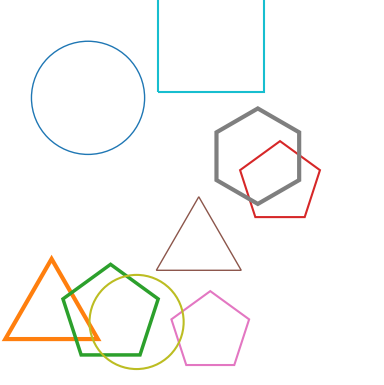[{"shape": "circle", "thickness": 1, "radius": 0.73, "center": [0.229, 0.746]}, {"shape": "triangle", "thickness": 3, "radius": 0.69, "center": [0.134, 0.189]}, {"shape": "pentagon", "thickness": 2.5, "radius": 0.65, "center": [0.287, 0.183]}, {"shape": "pentagon", "thickness": 1.5, "radius": 0.55, "center": [0.727, 0.524]}, {"shape": "triangle", "thickness": 1, "radius": 0.64, "center": [0.516, 0.362]}, {"shape": "pentagon", "thickness": 1.5, "radius": 0.53, "center": [0.546, 0.138]}, {"shape": "hexagon", "thickness": 3, "radius": 0.62, "center": [0.67, 0.594]}, {"shape": "circle", "thickness": 1.5, "radius": 0.61, "center": [0.355, 0.164]}, {"shape": "square", "thickness": 1.5, "radius": 0.69, "center": [0.547, 0.898]}]